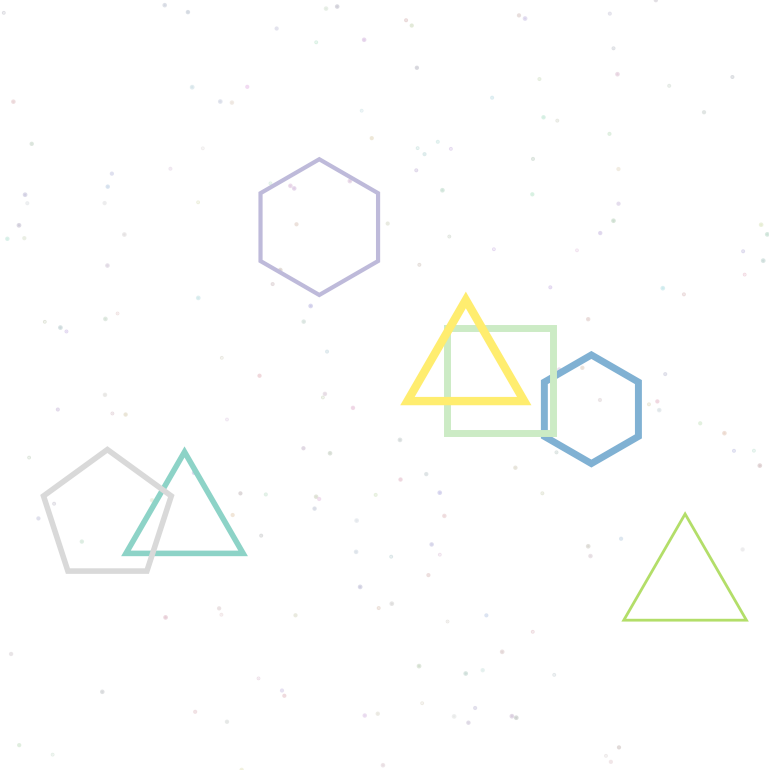[{"shape": "triangle", "thickness": 2, "radius": 0.44, "center": [0.24, 0.325]}, {"shape": "hexagon", "thickness": 1.5, "radius": 0.44, "center": [0.415, 0.705]}, {"shape": "hexagon", "thickness": 2.5, "radius": 0.35, "center": [0.768, 0.469]}, {"shape": "triangle", "thickness": 1, "radius": 0.46, "center": [0.89, 0.241]}, {"shape": "pentagon", "thickness": 2, "radius": 0.44, "center": [0.139, 0.329]}, {"shape": "square", "thickness": 2.5, "radius": 0.34, "center": [0.649, 0.505]}, {"shape": "triangle", "thickness": 3, "radius": 0.44, "center": [0.605, 0.523]}]